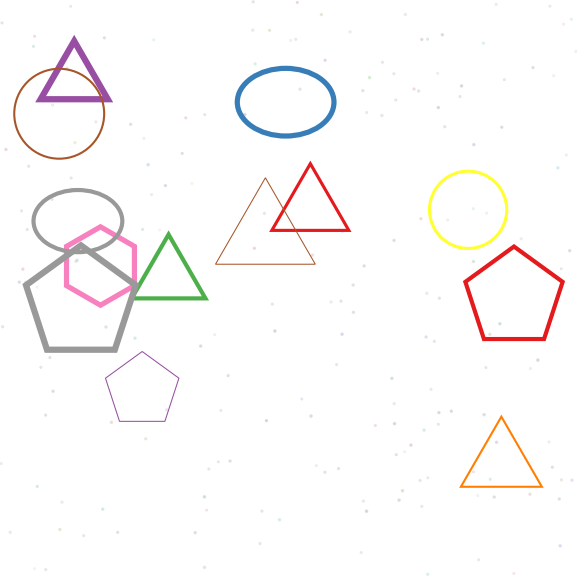[{"shape": "pentagon", "thickness": 2, "radius": 0.44, "center": [0.89, 0.484]}, {"shape": "triangle", "thickness": 1.5, "radius": 0.38, "center": [0.537, 0.639]}, {"shape": "oval", "thickness": 2.5, "radius": 0.42, "center": [0.495, 0.822]}, {"shape": "triangle", "thickness": 2, "radius": 0.37, "center": [0.292, 0.519]}, {"shape": "pentagon", "thickness": 0.5, "radius": 0.33, "center": [0.246, 0.324]}, {"shape": "triangle", "thickness": 3, "radius": 0.34, "center": [0.128, 0.861]}, {"shape": "triangle", "thickness": 1, "radius": 0.4, "center": [0.868, 0.197]}, {"shape": "circle", "thickness": 1.5, "radius": 0.33, "center": [0.811, 0.636]}, {"shape": "triangle", "thickness": 0.5, "radius": 0.5, "center": [0.46, 0.591]}, {"shape": "circle", "thickness": 1, "radius": 0.39, "center": [0.103, 0.802]}, {"shape": "hexagon", "thickness": 2.5, "radius": 0.34, "center": [0.174, 0.539]}, {"shape": "oval", "thickness": 2, "radius": 0.38, "center": [0.135, 0.616]}, {"shape": "pentagon", "thickness": 3, "radius": 0.5, "center": [0.14, 0.474]}]